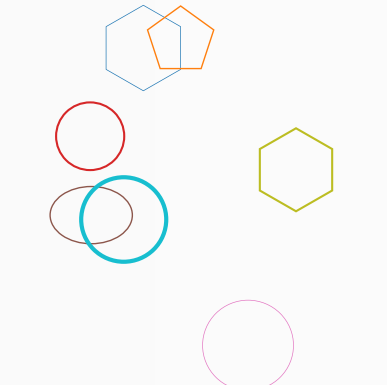[{"shape": "hexagon", "thickness": 0.5, "radius": 0.56, "center": [0.37, 0.875]}, {"shape": "pentagon", "thickness": 1, "radius": 0.45, "center": [0.466, 0.895]}, {"shape": "circle", "thickness": 1.5, "radius": 0.44, "center": [0.233, 0.646]}, {"shape": "oval", "thickness": 1, "radius": 0.53, "center": [0.235, 0.441]}, {"shape": "circle", "thickness": 0.5, "radius": 0.59, "center": [0.64, 0.103]}, {"shape": "hexagon", "thickness": 1.5, "radius": 0.54, "center": [0.764, 0.559]}, {"shape": "circle", "thickness": 3, "radius": 0.55, "center": [0.319, 0.43]}]